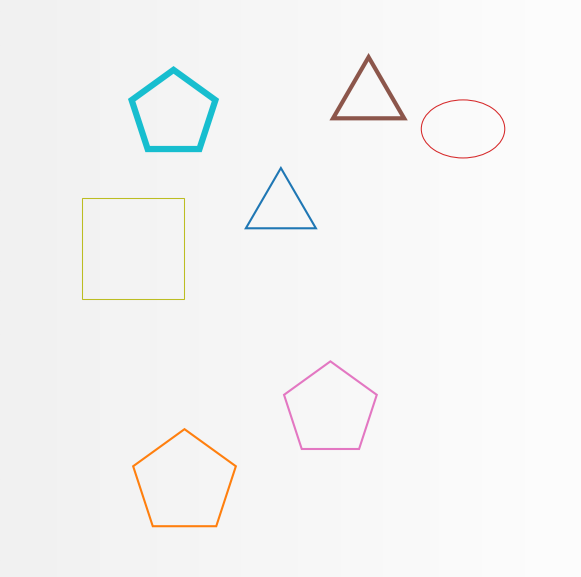[{"shape": "triangle", "thickness": 1, "radius": 0.35, "center": [0.483, 0.639]}, {"shape": "pentagon", "thickness": 1, "radius": 0.46, "center": [0.317, 0.163]}, {"shape": "oval", "thickness": 0.5, "radius": 0.36, "center": [0.797, 0.776]}, {"shape": "triangle", "thickness": 2, "radius": 0.35, "center": [0.634, 0.83]}, {"shape": "pentagon", "thickness": 1, "radius": 0.42, "center": [0.568, 0.29]}, {"shape": "square", "thickness": 0.5, "radius": 0.44, "center": [0.229, 0.569]}, {"shape": "pentagon", "thickness": 3, "radius": 0.38, "center": [0.299, 0.802]}]